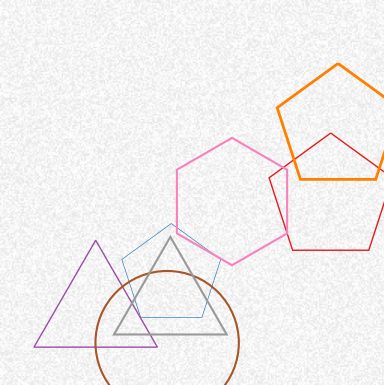[{"shape": "pentagon", "thickness": 1, "radius": 0.84, "center": [0.859, 0.486]}, {"shape": "pentagon", "thickness": 0.5, "radius": 0.68, "center": [0.445, 0.284]}, {"shape": "triangle", "thickness": 1, "radius": 0.93, "center": [0.249, 0.191]}, {"shape": "pentagon", "thickness": 2, "radius": 0.83, "center": [0.878, 0.669]}, {"shape": "circle", "thickness": 1.5, "radius": 0.93, "center": [0.434, 0.11]}, {"shape": "hexagon", "thickness": 1.5, "radius": 0.83, "center": [0.603, 0.476]}, {"shape": "triangle", "thickness": 1.5, "radius": 0.84, "center": [0.443, 0.216]}]